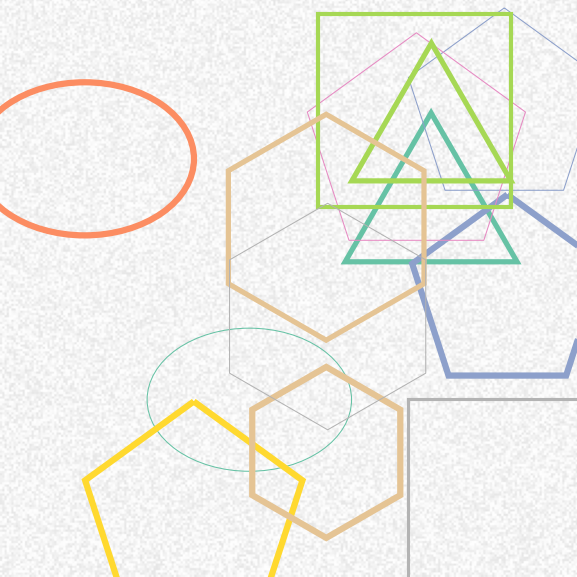[{"shape": "oval", "thickness": 0.5, "radius": 0.88, "center": [0.432, 0.307]}, {"shape": "triangle", "thickness": 2.5, "radius": 0.86, "center": [0.746, 0.632]}, {"shape": "oval", "thickness": 3, "radius": 0.95, "center": [0.147, 0.724]}, {"shape": "pentagon", "thickness": 3, "radius": 0.87, "center": [0.879, 0.489]}, {"shape": "pentagon", "thickness": 0.5, "radius": 0.87, "center": [0.873, 0.811]}, {"shape": "pentagon", "thickness": 0.5, "radius": 0.99, "center": [0.721, 0.744]}, {"shape": "square", "thickness": 2, "radius": 0.84, "center": [0.718, 0.808]}, {"shape": "triangle", "thickness": 2.5, "radius": 0.8, "center": [0.747, 0.765]}, {"shape": "pentagon", "thickness": 3, "radius": 0.99, "center": [0.336, 0.106]}, {"shape": "hexagon", "thickness": 3, "radius": 0.74, "center": [0.565, 0.216]}, {"shape": "hexagon", "thickness": 2.5, "radius": 0.98, "center": [0.565, 0.606]}, {"shape": "square", "thickness": 1.5, "radius": 0.87, "center": [0.879, 0.136]}, {"shape": "hexagon", "thickness": 0.5, "radius": 0.98, "center": [0.567, 0.451]}]